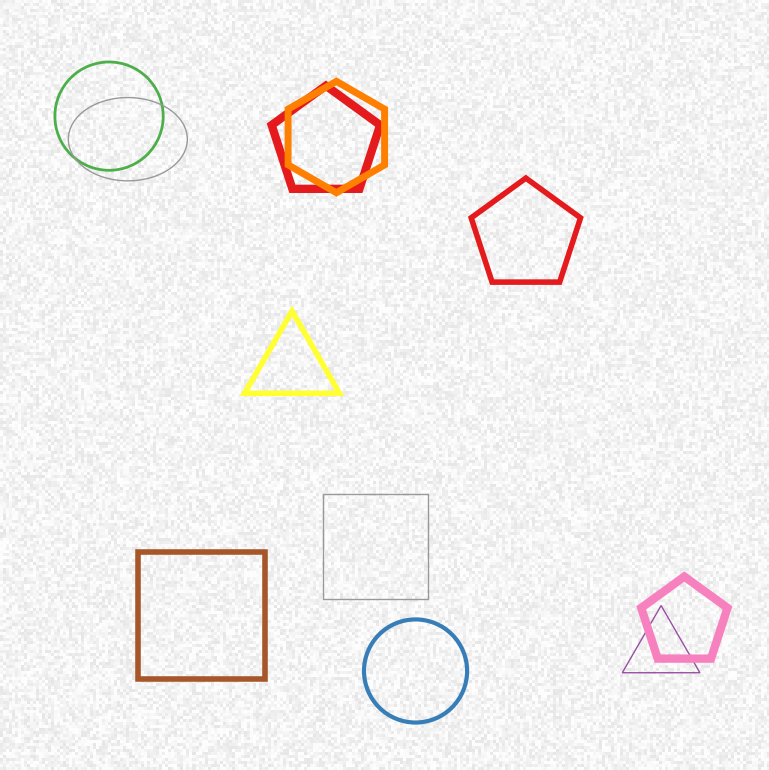[{"shape": "pentagon", "thickness": 3, "radius": 0.37, "center": [0.423, 0.815]}, {"shape": "pentagon", "thickness": 2, "radius": 0.37, "center": [0.683, 0.694]}, {"shape": "circle", "thickness": 1.5, "radius": 0.33, "center": [0.54, 0.129]}, {"shape": "circle", "thickness": 1, "radius": 0.35, "center": [0.142, 0.849]}, {"shape": "triangle", "thickness": 0.5, "radius": 0.29, "center": [0.859, 0.155]}, {"shape": "hexagon", "thickness": 2.5, "radius": 0.36, "center": [0.437, 0.822]}, {"shape": "triangle", "thickness": 2, "radius": 0.36, "center": [0.379, 0.525]}, {"shape": "square", "thickness": 2, "radius": 0.41, "center": [0.261, 0.201]}, {"shape": "pentagon", "thickness": 3, "radius": 0.29, "center": [0.889, 0.192]}, {"shape": "square", "thickness": 0.5, "radius": 0.34, "center": [0.488, 0.29]}, {"shape": "oval", "thickness": 0.5, "radius": 0.39, "center": [0.166, 0.819]}]